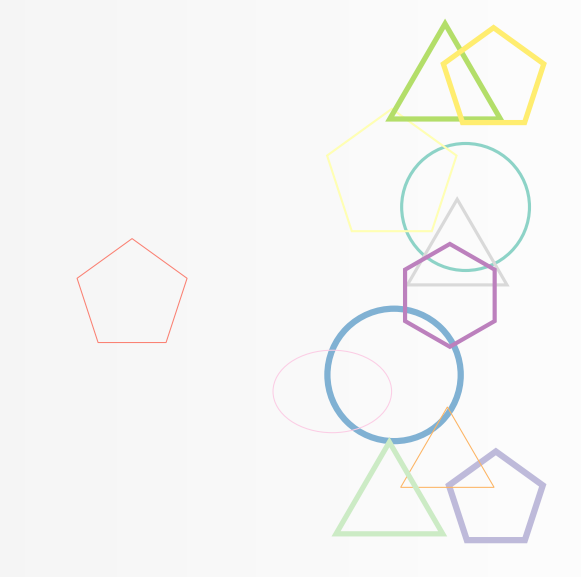[{"shape": "circle", "thickness": 1.5, "radius": 0.55, "center": [0.801, 0.641]}, {"shape": "pentagon", "thickness": 1, "radius": 0.59, "center": [0.674, 0.694]}, {"shape": "pentagon", "thickness": 3, "radius": 0.42, "center": [0.853, 0.132]}, {"shape": "pentagon", "thickness": 0.5, "radius": 0.5, "center": [0.227, 0.486]}, {"shape": "circle", "thickness": 3, "radius": 0.57, "center": [0.678, 0.35]}, {"shape": "triangle", "thickness": 0.5, "radius": 0.46, "center": [0.77, 0.202]}, {"shape": "triangle", "thickness": 2.5, "radius": 0.55, "center": [0.766, 0.848]}, {"shape": "oval", "thickness": 0.5, "radius": 0.51, "center": [0.572, 0.321]}, {"shape": "triangle", "thickness": 1.5, "radius": 0.49, "center": [0.787, 0.555]}, {"shape": "hexagon", "thickness": 2, "radius": 0.44, "center": [0.774, 0.488]}, {"shape": "triangle", "thickness": 2.5, "radius": 0.53, "center": [0.67, 0.128]}, {"shape": "pentagon", "thickness": 2.5, "radius": 0.45, "center": [0.849, 0.86]}]